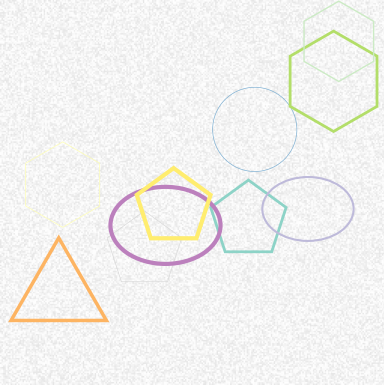[{"shape": "pentagon", "thickness": 2, "radius": 0.51, "center": [0.645, 0.429]}, {"shape": "hexagon", "thickness": 0.5, "radius": 0.55, "center": [0.163, 0.521]}, {"shape": "oval", "thickness": 1.5, "radius": 0.59, "center": [0.8, 0.457]}, {"shape": "circle", "thickness": 0.5, "radius": 0.55, "center": [0.662, 0.664]}, {"shape": "triangle", "thickness": 2.5, "radius": 0.71, "center": [0.153, 0.239]}, {"shape": "hexagon", "thickness": 2, "radius": 0.65, "center": [0.866, 0.789]}, {"shape": "pentagon", "thickness": 0.5, "radius": 0.51, "center": [0.375, 0.351]}, {"shape": "oval", "thickness": 3, "radius": 0.71, "center": [0.43, 0.415]}, {"shape": "hexagon", "thickness": 1, "radius": 0.52, "center": [0.88, 0.893]}, {"shape": "pentagon", "thickness": 3, "radius": 0.5, "center": [0.451, 0.463]}]